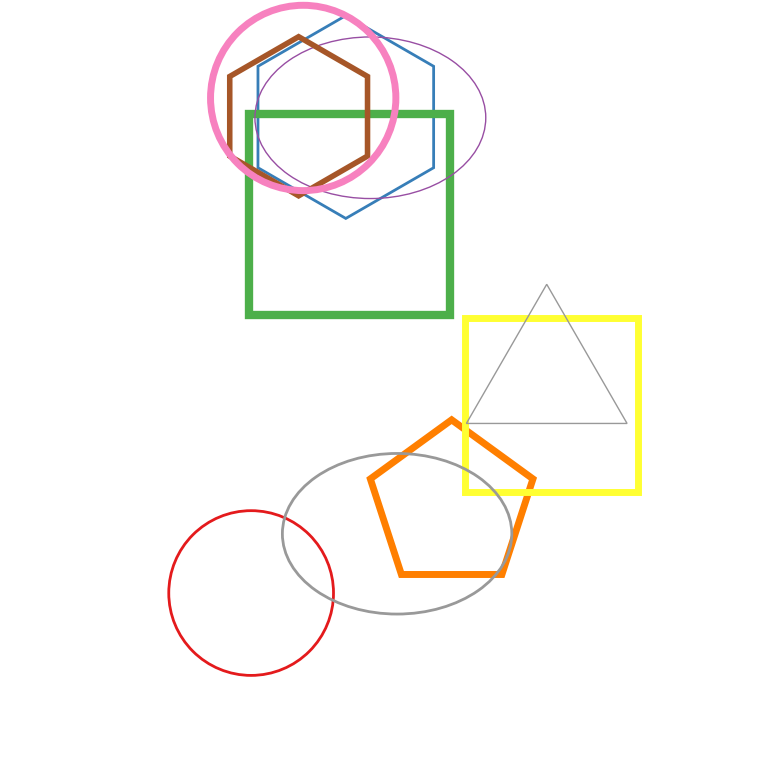[{"shape": "circle", "thickness": 1, "radius": 0.53, "center": [0.326, 0.23]}, {"shape": "hexagon", "thickness": 1, "radius": 0.66, "center": [0.449, 0.848]}, {"shape": "square", "thickness": 3, "radius": 0.65, "center": [0.454, 0.721]}, {"shape": "oval", "thickness": 0.5, "radius": 0.75, "center": [0.481, 0.847]}, {"shape": "pentagon", "thickness": 2.5, "radius": 0.56, "center": [0.587, 0.344]}, {"shape": "square", "thickness": 2.5, "radius": 0.56, "center": [0.717, 0.474]}, {"shape": "hexagon", "thickness": 2, "radius": 0.52, "center": [0.388, 0.849]}, {"shape": "circle", "thickness": 2.5, "radius": 0.6, "center": [0.394, 0.873]}, {"shape": "oval", "thickness": 1, "radius": 0.74, "center": [0.516, 0.307]}, {"shape": "triangle", "thickness": 0.5, "radius": 0.6, "center": [0.71, 0.51]}]